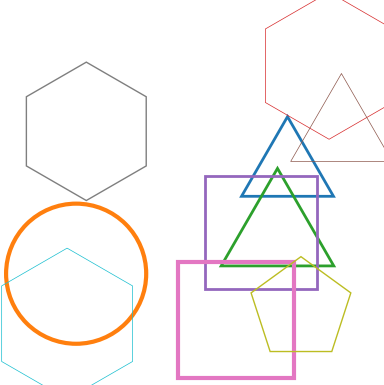[{"shape": "triangle", "thickness": 2, "radius": 0.69, "center": [0.747, 0.559]}, {"shape": "circle", "thickness": 3, "radius": 0.91, "center": [0.198, 0.289]}, {"shape": "triangle", "thickness": 2, "radius": 0.84, "center": [0.721, 0.394]}, {"shape": "hexagon", "thickness": 0.5, "radius": 0.96, "center": [0.855, 0.829]}, {"shape": "square", "thickness": 2, "radius": 0.73, "center": [0.677, 0.396]}, {"shape": "triangle", "thickness": 0.5, "radius": 0.76, "center": [0.887, 0.657]}, {"shape": "square", "thickness": 3, "radius": 0.75, "center": [0.612, 0.169]}, {"shape": "hexagon", "thickness": 1, "radius": 0.9, "center": [0.224, 0.659]}, {"shape": "pentagon", "thickness": 1, "radius": 0.68, "center": [0.782, 0.197]}, {"shape": "hexagon", "thickness": 0.5, "radius": 0.98, "center": [0.174, 0.159]}]